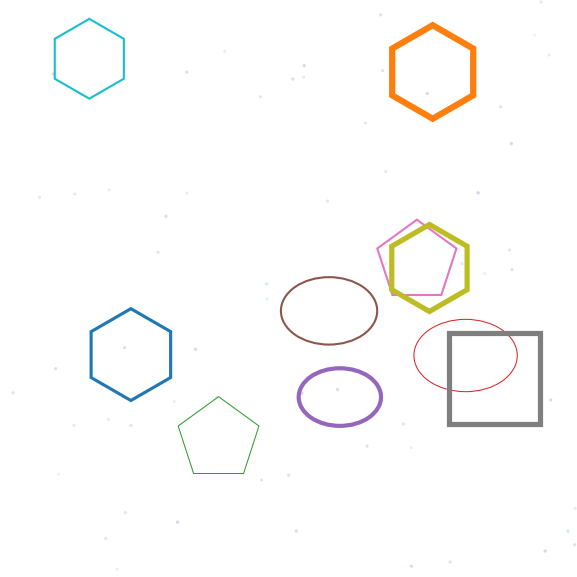[{"shape": "hexagon", "thickness": 1.5, "radius": 0.4, "center": [0.227, 0.385]}, {"shape": "hexagon", "thickness": 3, "radius": 0.4, "center": [0.749, 0.875]}, {"shape": "pentagon", "thickness": 0.5, "radius": 0.37, "center": [0.378, 0.239]}, {"shape": "oval", "thickness": 0.5, "radius": 0.45, "center": [0.806, 0.384]}, {"shape": "oval", "thickness": 2, "radius": 0.36, "center": [0.588, 0.312]}, {"shape": "oval", "thickness": 1, "radius": 0.42, "center": [0.57, 0.461]}, {"shape": "pentagon", "thickness": 1, "radius": 0.36, "center": [0.722, 0.547]}, {"shape": "square", "thickness": 2.5, "radius": 0.39, "center": [0.857, 0.343]}, {"shape": "hexagon", "thickness": 2.5, "radius": 0.38, "center": [0.744, 0.535]}, {"shape": "hexagon", "thickness": 1, "radius": 0.35, "center": [0.155, 0.897]}]